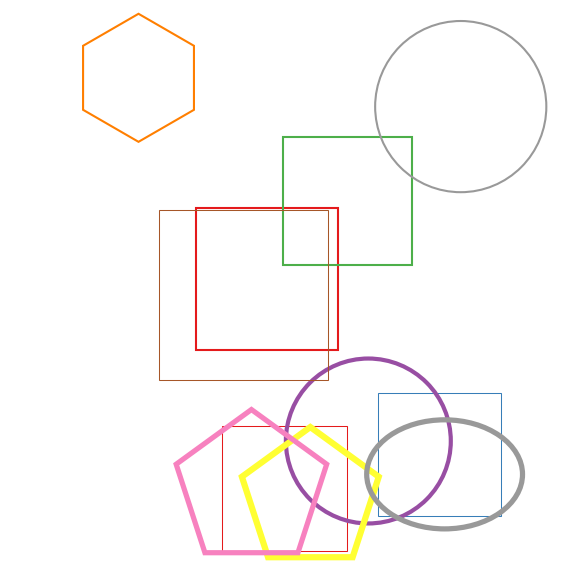[{"shape": "square", "thickness": 0.5, "radius": 0.54, "center": [0.493, 0.153]}, {"shape": "square", "thickness": 1, "radius": 0.61, "center": [0.462, 0.516]}, {"shape": "square", "thickness": 0.5, "radius": 0.54, "center": [0.761, 0.212]}, {"shape": "square", "thickness": 1, "radius": 0.56, "center": [0.602, 0.651]}, {"shape": "circle", "thickness": 2, "radius": 0.71, "center": [0.638, 0.236]}, {"shape": "hexagon", "thickness": 1, "radius": 0.55, "center": [0.24, 0.864]}, {"shape": "pentagon", "thickness": 3, "radius": 0.62, "center": [0.537, 0.135]}, {"shape": "square", "thickness": 0.5, "radius": 0.73, "center": [0.422, 0.488]}, {"shape": "pentagon", "thickness": 2.5, "radius": 0.69, "center": [0.435, 0.153]}, {"shape": "circle", "thickness": 1, "radius": 0.74, "center": [0.798, 0.815]}, {"shape": "oval", "thickness": 2.5, "radius": 0.67, "center": [0.77, 0.178]}]